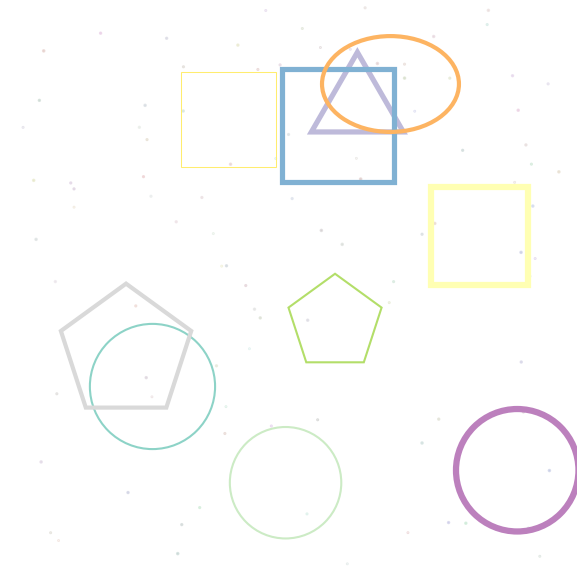[{"shape": "circle", "thickness": 1, "radius": 0.54, "center": [0.264, 0.33]}, {"shape": "square", "thickness": 3, "radius": 0.42, "center": [0.83, 0.591]}, {"shape": "triangle", "thickness": 2.5, "radius": 0.46, "center": [0.619, 0.817]}, {"shape": "square", "thickness": 2.5, "radius": 0.49, "center": [0.585, 0.782]}, {"shape": "oval", "thickness": 2, "radius": 0.59, "center": [0.676, 0.854]}, {"shape": "pentagon", "thickness": 1, "radius": 0.42, "center": [0.58, 0.44]}, {"shape": "pentagon", "thickness": 2, "radius": 0.59, "center": [0.218, 0.389]}, {"shape": "circle", "thickness": 3, "radius": 0.53, "center": [0.896, 0.185]}, {"shape": "circle", "thickness": 1, "radius": 0.48, "center": [0.494, 0.163]}, {"shape": "square", "thickness": 0.5, "radius": 0.41, "center": [0.396, 0.792]}]